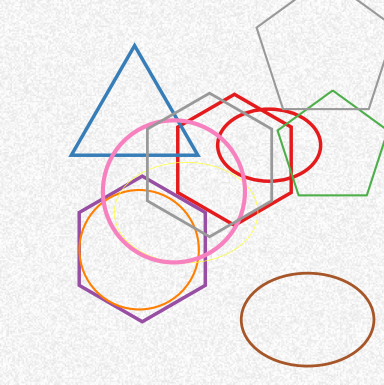[{"shape": "oval", "thickness": 2.5, "radius": 0.67, "center": [0.699, 0.623]}, {"shape": "hexagon", "thickness": 2.5, "radius": 0.85, "center": [0.609, 0.585]}, {"shape": "triangle", "thickness": 2.5, "radius": 0.95, "center": [0.35, 0.692]}, {"shape": "pentagon", "thickness": 1.5, "radius": 0.75, "center": [0.864, 0.614]}, {"shape": "hexagon", "thickness": 2.5, "radius": 0.95, "center": [0.369, 0.353]}, {"shape": "circle", "thickness": 1.5, "radius": 0.78, "center": [0.361, 0.351]}, {"shape": "oval", "thickness": 0.5, "radius": 0.93, "center": [0.483, 0.448]}, {"shape": "oval", "thickness": 2, "radius": 0.86, "center": [0.799, 0.17]}, {"shape": "circle", "thickness": 3, "radius": 0.92, "center": [0.452, 0.503]}, {"shape": "hexagon", "thickness": 2, "radius": 0.93, "center": [0.544, 0.572]}, {"shape": "pentagon", "thickness": 1.5, "radius": 0.95, "center": [0.846, 0.87]}]